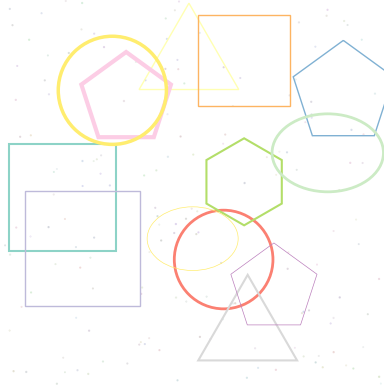[{"shape": "square", "thickness": 1.5, "radius": 0.7, "center": [0.163, 0.488]}, {"shape": "triangle", "thickness": 1, "radius": 0.75, "center": [0.491, 0.842]}, {"shape": "square", "thickness": 1, "radius": 0.75, "center": [0.214, 0.355]}, {"shape": "circle", "thickness": 2, "radius": 0.64, "center": [0.581, 0.326]}, {"shape": "pentagon", "thickness": 1, "radius": 0.68, "center": [0.892, 0.758]}, {"shape": "square", "thickness": 1, "radius": 0.59, "center": [0.633, 0.843]}, {"shape": "hexagon", "thickness": 1.5, "radius": 0.57, "center": [0.634, 0.528]}, {"shape": "pentagon", "thickness": 3, "radius": 0.61, "center": [0.328, 0.743]}, {"shape": "triangle", "thickness": 1.5, "radius": 0.74, "center": [0.643, 0.138]}, {"shape": "pentagon", "thickness": 0.5, "radius": 0.59, "center": [0.711, 0.251]}, {"shape": "oval", "thickness": 2, "radius": 0.72, "center": [0.851, 0.603]}, {"shape": "oval", "thickness": 0.5, "radius": 0.59, "center": [0.5, 0.38]}, {"shape": "circle", "thickness": 2.5, "radius": 0.7, "center": [0.292, 0.765]}]